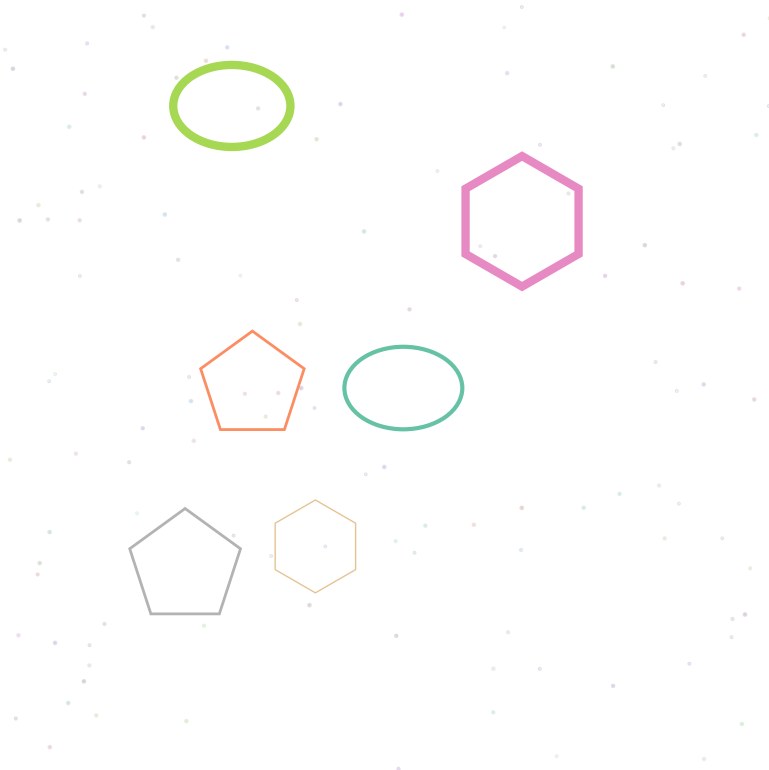[{"shape": "oval", "thickness": 1.5, "radius": 0.38, "center": [0.524, 0.496]}, {"shape": "pentagon", "thickness": 1, "radius": 0.35, "center": [0.328, 0.499]}, {"shape": "hexagon", "thickness": 3, "radius": 0.42, "center": [0.678, 0.713]}, {"shape": "oval", "thickness": 3, "radius": 0.38, "center": [0.301, 0.862]}, {"shape": "hexagon", "thickness": 0.5, "radius": 0.3, "center": [0.41, 0.29]}, {"shape": "pentagon", "thickness": 1, "radius": 0.38, "center": [0.24, 0.264]}]